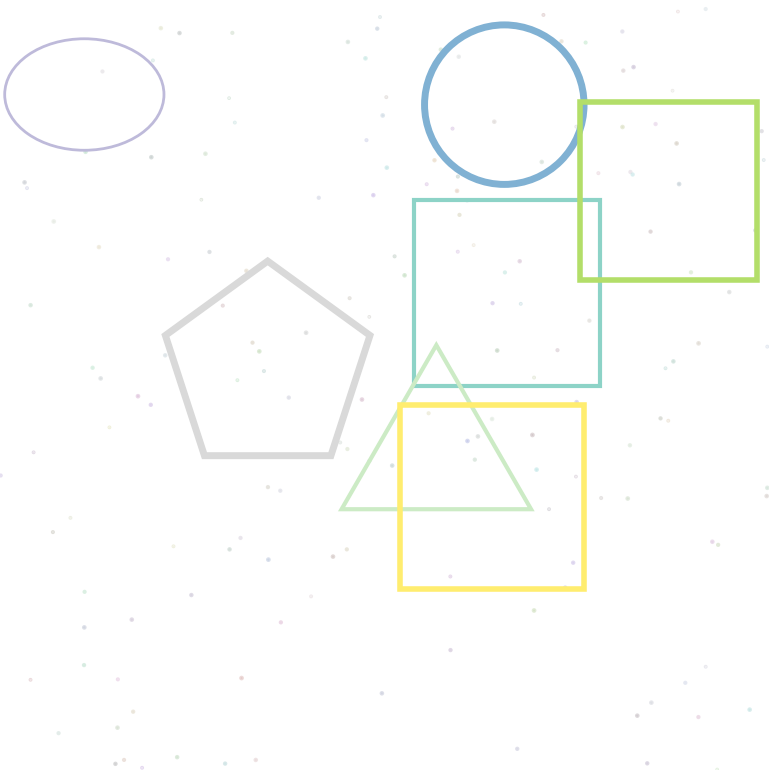[{"shape": "square", "thickness": 1.5, "radius": 0.6, "center": [0.658, 0.619]}, {"shape": "oval", "thickness": 1, "radius": 0.52, "center": [0.11, 0.877]}, {"shape": "circle", "thickness": 2.5, "radius": 0.52, "center": [0.655, 0.864]}, {"shape": "square", "thickness": 2, "radius": 0.58, "center": [0.868, 0.752]}, {"shape": "pentagon", "thickness": 2.5, "radius": 0.7, "center": [0.348, 0.521]}, {"shape": "triangle", "thickness": 1.5, "radius": 0.71, "center": [0.567, 0.41]}, {"shape": "square", "thickness": 2, "radius": 0.6, "center": [0.639, 0.355]}]